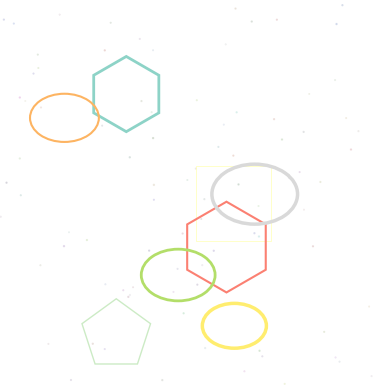[{"shape": "hexagon", "thickness": 2, "radius": 0.49, "center": [0.328, 0.756]}, {"shape": "square", "thickness": 0.5, "radius": 0.49, "center": [0.606, 0.472]}, {"shape": "hexagon", "thickness": 1.5, "radius": 0.59, "center": [0.588, 0.358]}, {"shape": "oval", "thickness": 1.5, "radius": 0.45, "center": [0.167, 0.694]}, {"shape": "oval", "thickness": 2, "radius": 0.48, "center": [0.463, 0.286]}, {"shape": "oval", "thickness": 2.5, "radius": 0.56, "center": [0.662, 0.496]}, {"shape": "pentagon", "thickness": 1, "radius": 0.47, "center": [0.302, 0.13]}, {"shape": "oval", "thickness": 2.5, "radius": 0.42, "center": [0.609, 0.154]}]